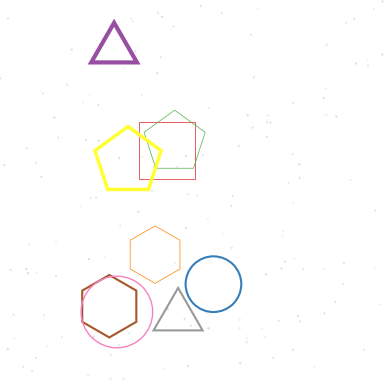[{"shape": "square", "thickness": 0.5, "radius": 0.37, "center": [0.434, 0.609]}, {"shape": "circle", "thickness": 1.5, "radius": 0.36, "center": [0.554, 0.262]}, {"shape": "pentagon", "thickness": 0.5, "radius": 0.42, "center": [0.454, 0.63]}, {"shape": "triangle", "thickness": 3, "radius": 0.34, "center": [0.296, 0.872]}, {"shape": "hexagon", "thickness": 0.5, "radius": 0.37, "center": [0.403, 0.339]}, {"shape": "pentagon", "thickness": 2.5, "radius": 0.45, "center": [0.333, 0.581]}, {"shape": "hexagon", "thickness": 1.5, "radius": 0.41, "center": [0.284, 0.205]}, {"shape": "circle", "thickness": 1, "radius": 0.46, "center": [0.304, 0.19]}, {"shape": "triangle", "thickness": 1.5, "radius": 0.37, "center": [0.463, 0.179]}]